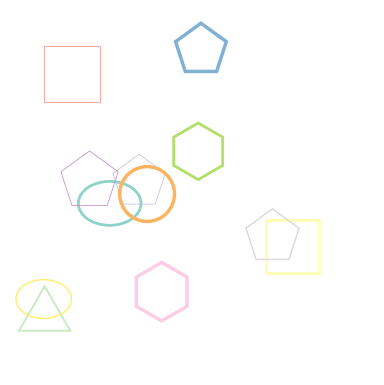[{"shape": "oval", "thickness": 2, "radius": 0.41, "center": [0.285, 0.472]}, {"shape": "square", "thickness": 2, "radius": 0.34, "center": [0.759, 0.36]}, {"shape": "pentagon", "thickness": 0.5, "radius": 0.36, "center": [0.361, 0.528]}, {"shape": "square", "thickness": 0.5, "radius": 0.36, "center": [0.188, 0.809]}, {"shape": "pentagon", "thickness": 2.5, "radius": 0.35, "center": [0.522, 0.87]}, {"shape": "circle", "thickness": 2.5, "radius": 0.36, "center": [0.382, 0.496]}, {"shape": "hexagon", "thickness": 2, "radius": 0.37, "center": [0.515, 0.607]}, {"shape": "hexagon", "thickness": 2.5, "radius": 0.38, "center": [0.42, 0.242]}, {"shape": "pentagon", "thickness": 1, "radius": 0.36, "center": [0.708, 0.385]}, {"shape": "pentagon", "thickness": 0.5, "radius": 0.39, "center": [0.233, 0.53]}, {"shape": "triangle", "thickness": 1.5, "radius": 0.38, "center": [0.116, 0.179]}, {"shape": "oval", "thickness": 1, "radius": 0.36, "center": [0.114, 0.223]}]